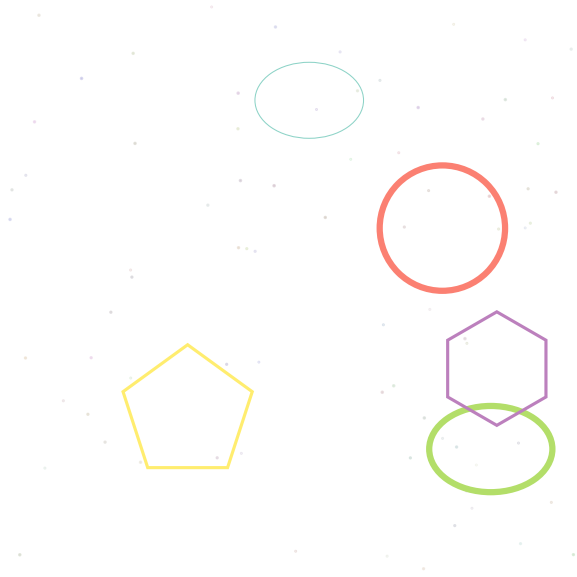[{"shape": "oval", "thickness": 0.5, "radius": 0.47, "center": [0.535, 0.825]}, {"shape": "circle", "thickness": 3, "radius": 0.54, "center": [0.766, 0.604]}, {"shape": "oval", "thickness": 3, "radius": 0.53, "center": [0.85, 0.222]}, {"shape": "hexagon", "thickness": 1.5, "radius": 0.49, "center": [0.86, 0.361]}, {"shape": "pentagon", "thickness": 1.5, "radius": 0.59, "center": [0.325, 0.285]}]